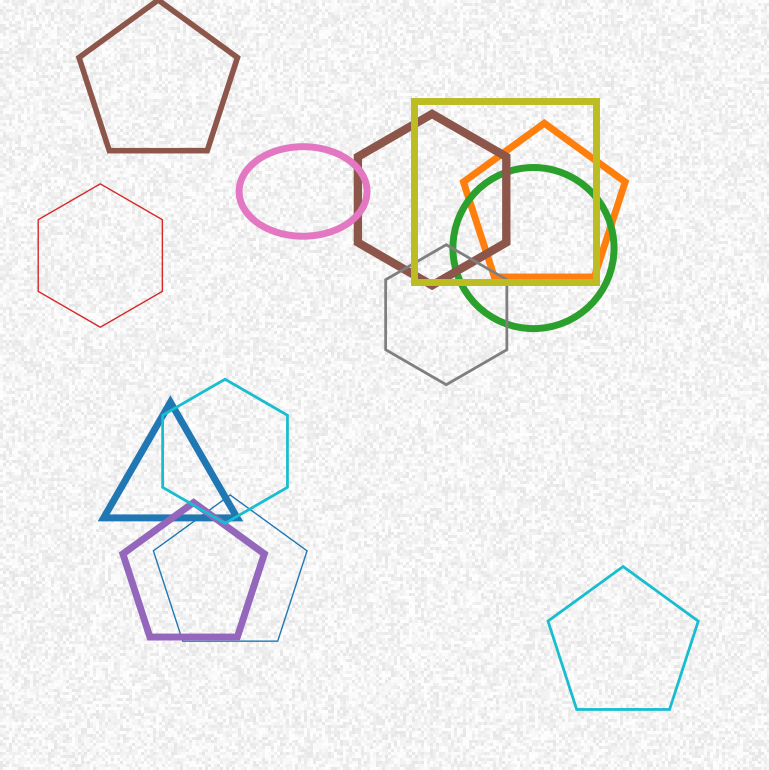[{"shape": "pentagon", "thickness": 0.5, "radius": 0.52, "center": [0.299, 0.252]}, {"shape": "triangle", "thickness": 2.5, "radius": 0.5, "center": [0.221, 0.377]}, {"shape": "pentagon", "thickness": 2.5, "radius": 0.55, "center": [0.707, 0.73]}, {"shape": "circle", "thickness": 2.5, "radius": 0.52, "center": [0.693, 0.678]}, {"shape": "hexagon", "thickness": 0.5, "radius": 0.47, "center": [0.13, 0.668]}, {"shape": "pentagon", "thickness": 2.5, "radius": 0.48, "center": [0.251, 0.251]}, {"shape": "pentagon", "thickness": 2, "radius": 0.54, "center": [0.206, 0.892]}, {"shape": "hexagon", "thickness": 3, "radius": 0.56, "center": [0.561, 0.741]}, {"shape": "oval", "thickness": 2.5, "radius": 0.42, "center": [0.394, 0.751]}, {"shape": "hexagon", "thickness": 1, "radius": 0.45, "center": [0.58, 0.591]}, {"shape": "square", "thickness": 2.5, "radius": 0.59, "center": [0.656, 0.751]}, {"shape": "hexagon", "thickness": 1, "radius": 0.47, "center": [0.292, 0.414]}, {"shape": "pentagon", "thickness": 1, "radius": 0.51, "center": [0.809, 0.162]}]